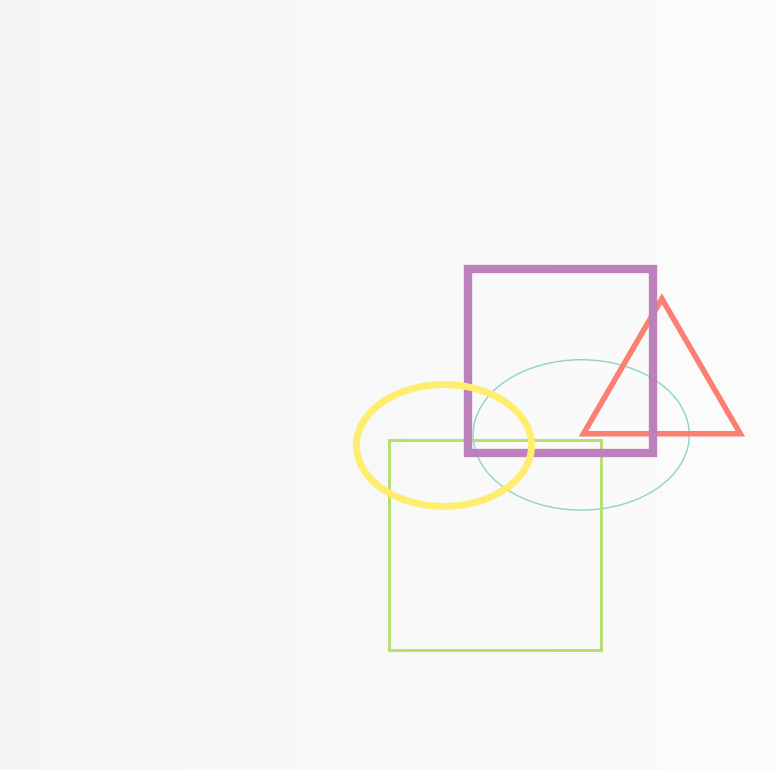[{"shape": "oval", "thickness": 0.5, "radius": 0.7, "center": [0.75, 0.435]}, {"shape": "triangle", "thickness": 2, "radius": 0.58, "center": [0.854, 0.495]}, {"shape": "square", "thickness": 1, "radius": 0.68, "center": [0.639, 0.292]}, {"shape": "square", "thickness": 3, "radius": 0.6, "center": [0.723, 0.531]}, {"shape": "oval", "thickness": 2.5, "radius": 0.57, "center": [0.573, 0.421]}]